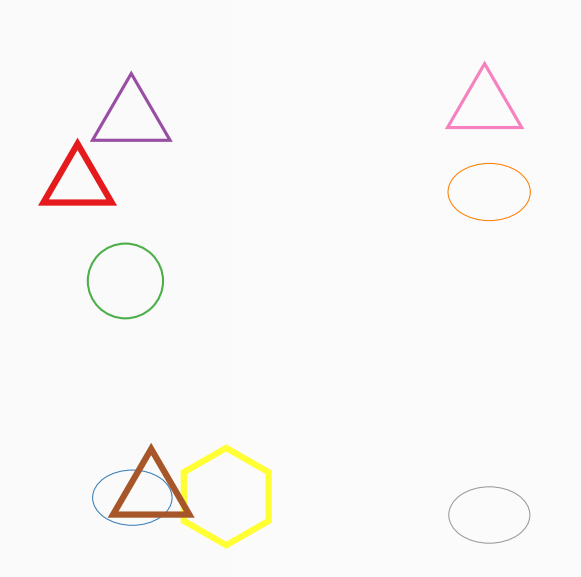[{"shape": "triangle", "thickness": 3, "radius": 0.34, "center": [0.133, 0.682]}, {"shape": "oval", "thickness": 0.5, "radius": 0.34, "center": [0.228, 0.137]}, {"shape": "circle", "thickness": 1, "radius": 0.32, "center": [0.216, 0.513]}, {"shape": "triangle", "thickness": 1.5, "radius": 0.39, "center": [0.226, 0.795]}, {"shape": "oval", "thickness": 0.5, "radius": 0.35, "center": [0.842, 0.667]}, {"shape": "hexagon", "thickness": 3, "radius": 0.42, "center": [0.389, 0.139]}, {"shape": "triangle", "thickness": 3, "radius": 0.38, "center": [0.26, 0.146]}, {"shape": "triangle", "thickness": 1.5, "radius": 0.37, "center": [0.834, 0.815]}, {"shape": "oval", "thickness": 0.5, "radius": 0.35, "center": [0.842, 0.107]}]